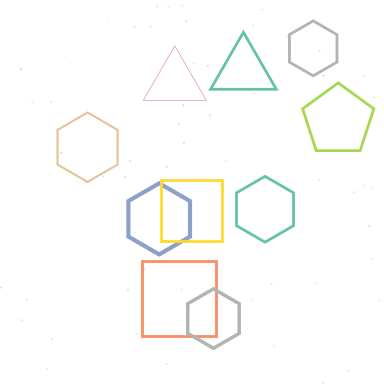[{"shape": "triangle", "thickness": 2, "radius": 0.49, "center": [0.632, 0.817]}, {"shape": "hexagon", "thickness": 2, "radius": 0.43, "center": [0.688, 0.456]}, {"shape": "square", "thickness": 2, "radius": 0.48, "center": [0.465, 0.225]}, {"shape": "hexagon", "thickness": 3, "radius": 0.46, "center": [0.414, 0.432]}, {"shape": "triangle", "thickness": 0.5, "radius": 0.47, "center": [0.454, 0.786]}, {"shape": "pentagon", "thickness": 2, "radius": 0.49, "center": [0.878, 0.687]}, {"shape": "square", "thickness": 2, "radius": 0.4, "center": [0.497, 0.454]}, {"shape": "hexagon", "thickness": 1.5, "radius": 0.45, "center": [0.227, 0.618]}, {"shape": "hexagon", "thickness": 2, "radius": 0.36, "center": [0.814, 0.874]}, {"shape": "hexagon", "thickness": 2.5, "radius": 0.39, "center": [0.554, 0.173]}]